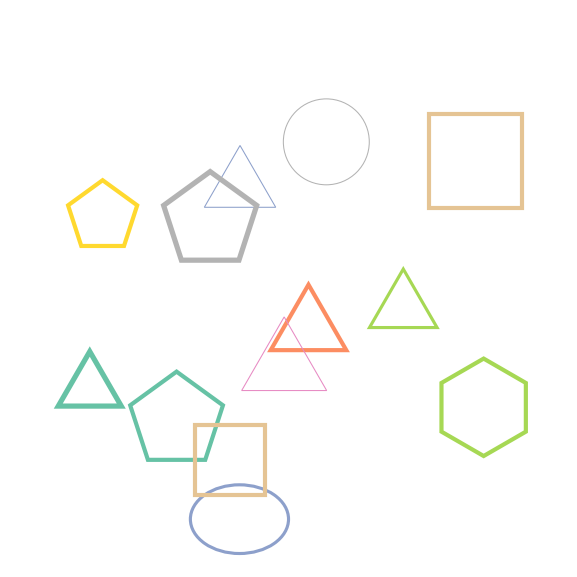[{"shape": "triangle", "thickness": 2.5, "radius": 0.31, "center": [0.155, 0.327]}, {"shape": "pentagon", "thickness": 2, "radius": 0.42, "center": [0.306, 0.271]}, {"shape": "triangle", "thickness": 2, "radius": 0.38, "center": [0.534, 0.431]}, {"shape": "triangle", "thickness": 0.5, "radius": 0.36, "center": [0.416, 0.676]}, {"shape": "oval", "thickness": 1.5, "radius": 0.42, "center": [0.415, 0.1]}, {"shape": "triangle", "thickness": 0.5, "radius": 0.42, "center": [0.492, 0.365]}, {"shape": "triangle", "thickness": 1.5, "radius": 0.34, "center": [0.698, 0.466]}, {"shape": "hexagon", "thickness": 2, "radius": 0.42, "center": [0.838, 0.294]}, {"shape": "pentagon", "thickness": 2, "radius": 0.31, "center": [0.178, 0.624]}, {"shape": "square", "thickness": 2, "radius": 0.3, "center": [0.398, 0.202]}, {"shape": "square", "thickness": 2, "radius": 0.4, "center": [0.823, 0.72]}, {"shape": "circle", "thickness": 0.5, "radius": 0.37, "center": [0.565, 0.754]}, {"shape": "pentagon", "thickness": 2.5, "radius": 0.42, "center": [0.364, 0.617]}]